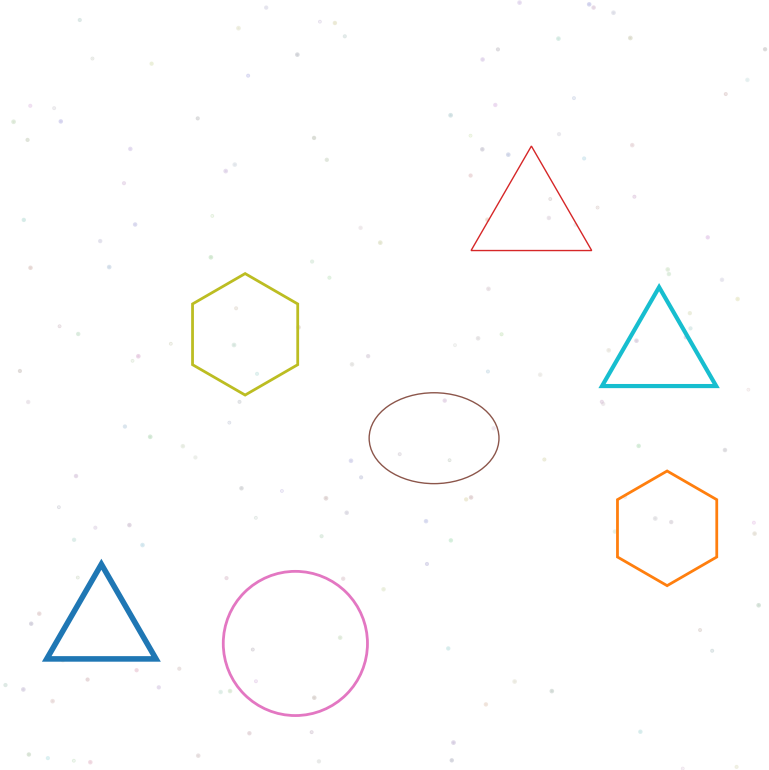[{"shape": "triangle", "thickness": 2, "radius": 0.41, "center": [0.132, 0.185]}, {"shape": "hexagon", "thickness": 1, "radius": 0.37, "center": [0.866, 0.314]}, {"shape": "triangle", "thickness": 0.5, "radius": 0.45, "center": [0.69, 0.72]}, {"shape": "oval", "thickness": 0.5, "radius": 0.42, "center": [0.564, 0.431]}, {"shape": "circle", "thickness": 1, "radius": 0.47, "center": [0.384, 0.164]}, {"shape": "hexagon", "thickness": 1, "radius": 0.39, "center": [0.318, 0.566]}, {"shape": "triangle", "thickness": 1.5, "radius": 0.43, "center": [0.856, 0.541]}]